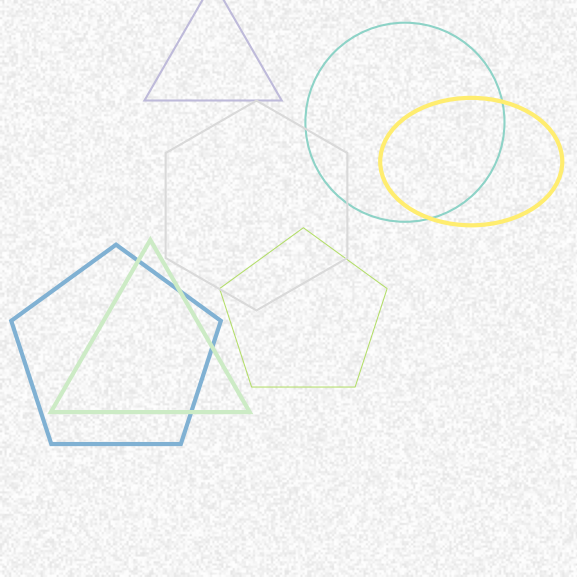[{"shape": "circle", "thickness": 1, "radius": 0.86, "center": [0.701, 0.787]}, {"shape": "triangle", "thickness": 1, "radius": 0.69, "center": [0.369, 0.894]}, {"shape": "pentagon", "thickness": 2, "radius": 0.95, "center": [0.201, 0.385]}, {"shape": "pentagon", "thickness": 0.5, "radius": 0.76, "center": [0.525, 0.452]}, {"shape": "hexagon", "thickness": 1, "radius": 0.91, "center": [0.444, 0.643]}, {"shape": "triangle", "thickness": 2, "radius": 0.99, "center": [0.26, 0.385]}, {"shape": "oval", "thickness": 2, "radius": 0.79, "center": [0.816, 0.719]}]